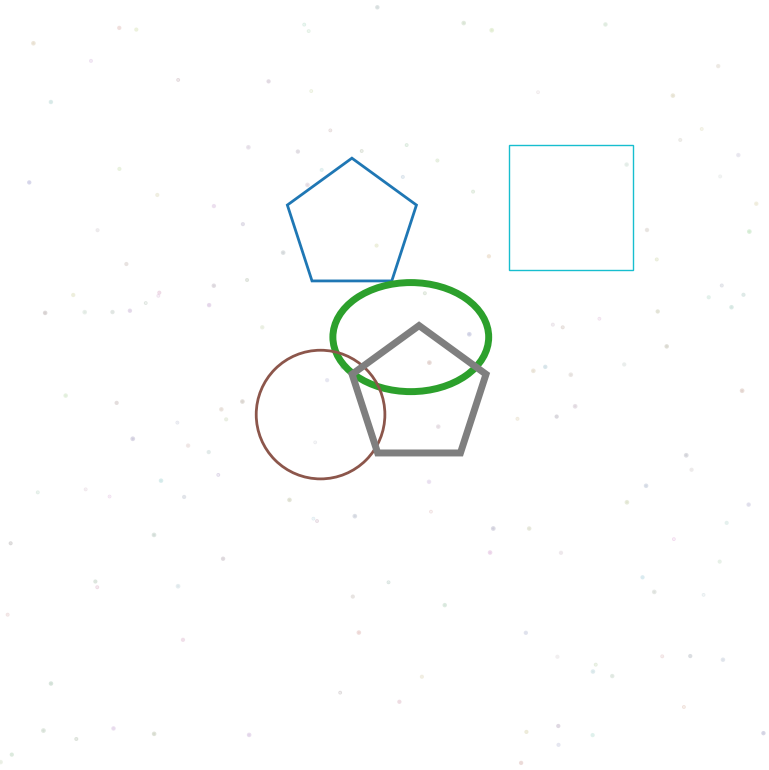[{"shape": "pentagon", "thickness": 1, "radius": 0.44, "center": [0.457, 0.706]}, {"shape": "oval", "thickness": 2.5, "radius": 0.51, "center": [0.533, 0.562]}, {"shape": "circle", "thickness": 1, "radius": 0.42, "center": [0.416, 0.462]}, {"shape": "pentagon", "thickness": 2.5, "radius": 0.46, "center": [0.544, 0.486]}, {"shape": "square", "thickness": 0.5, "radius": 0.4, "center": [0.742, 0.731]}]